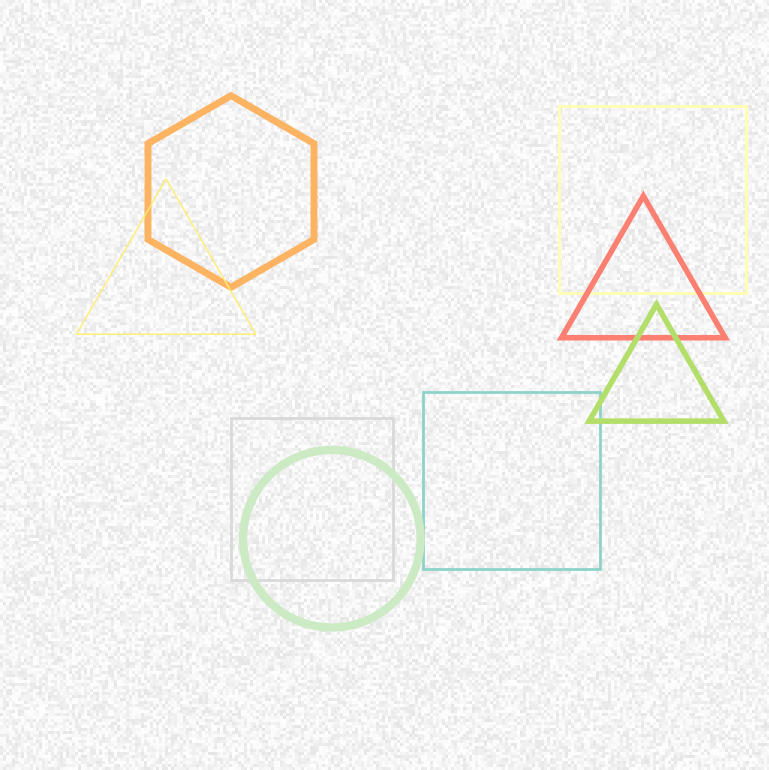[{"shape": "square", "thickness": 1, "radius": 0.57, "center": [0.664, 0.376]}, {"shape": "square", "thickness": 1, "radius": 0.61, "center": [0.847, 0.74]}, {"shape": "triangle", "thickness": 2, "radius": 0.61, "center": [0.836, 0.623]}, {"shape": "hexagon", "thickness": 2.5, "radius": 0.62, "center": [0.3, 0.751]}, {"shape": "triangle", "thickness": 2, "radius": 0.51, "center": [0.853, 0.504]}, {"shape": "square", "thickness": 1, "radius": 0.53, "center": [0.405, 0.352]}, {"shape": "circle", "thickness": 3, "radius": 0.58, "center": [0.431, 0.3]}, {"shape": "triangle", "thickness": 0.5, "radius": 0.67, "center": [0.216, 0.633]}]